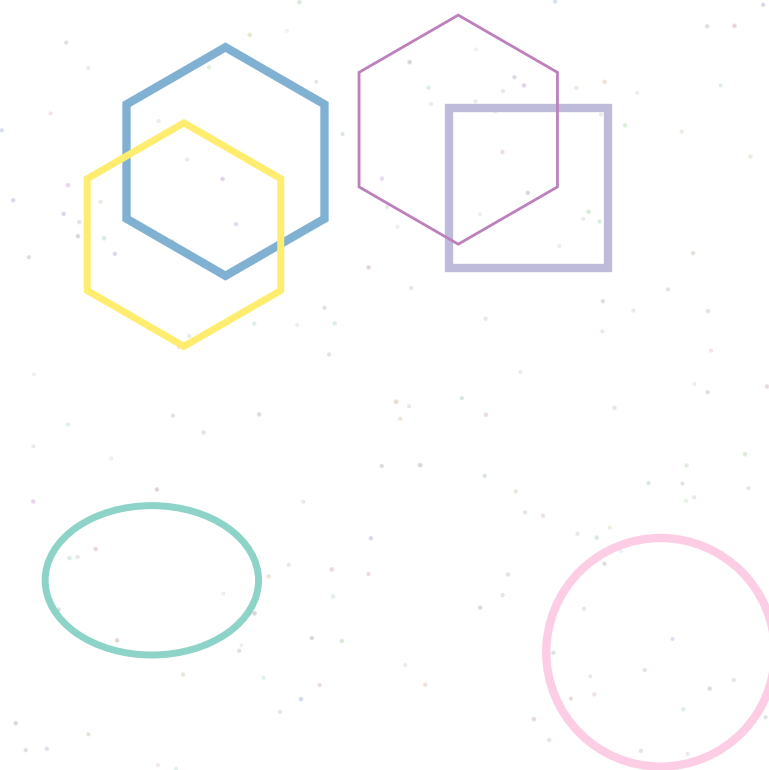[{"shape": "oval", "thickness": 2.5, "radius": 0.69, "center": [0.197, 0.246]}, {"shape": "square", "thickness": 3, "radius": 0.52, "center": [0.686, 0.756]}, {"shape": "hexagon", "thickness": 3, "radius": 0.74, "center": [0.293, 0.79]}, {"shape": "circle", "thickness": 3, "radius": 0.74, "center": [0.858, 0.153]}, {"shape": "hexagon", "thickness": 1, "radius": 0.74, "center": [0.595, 0.832]}, {"shape": "hexagon", "thickness": 2.5, "radius": 0.73, "center": [0.239, 0.695]}]